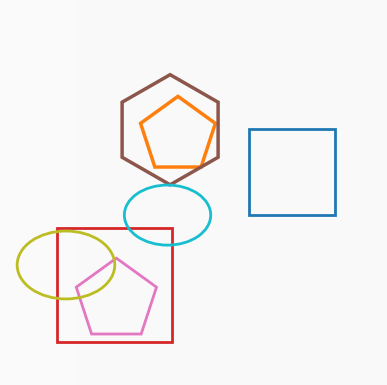[{"shape": "square", "thickness": 2, "radius": 0.56, "center": [0.754, 0.553]}, {"shape": "pentagon", "thickness": 2.5, "radius": 0.51, "center": [0.459, 0.648]}, {"shape": "square", "thickness": 2, "radius": 0.74, "center": [0.296, 0.259]}, {"shape": "hexagon", "thickness": 2.5, "radius": 0.72, "center": [0.439, 0.663]}, {"shape": "pentagon", "thickness": 2, "radius": 0.54, "center": [0.3, 0.221]}, {"shape": "oval", "thickness": 2, "radius": 0.63, "center": [0.17, 0.312]}, {"shape": "oval", "thickness": 2, "radius": 0.56, "center": [0.432, 0.441]}]